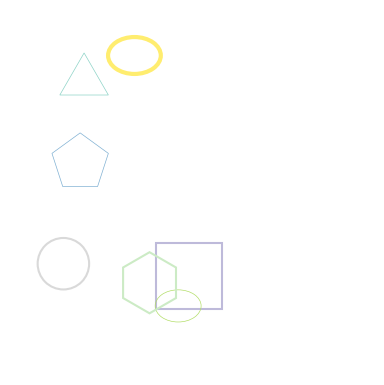[{"shape": "triangle", "thickness": 0.5, "radius": 0.36, "center": [0.218, 0.79]}, {"shape": "square", "thickness": 1.5, "radius": 0.43, "center": [0.491, 0.282]}, {"shape": "pentagon", "thickness": 0.5, "radius": 0.38, "center": [0.208, 0.578]}, {"shape": "oval", "thickness": 0.5, "radius": 0.3, "center": [0.463, 0.205]}, {"shape": "circle", "thickness": 1.5, "radius": 0.33, "center": [0.165, 0.315]}, {"shape": "hexagon", "thickness": 1.5, "radius": 0.4, "center": [0.388, 0.266]}, {"shape": "oval", "thickness": 3, "radius": 0.34, "center": [0.349, 0.856]}]